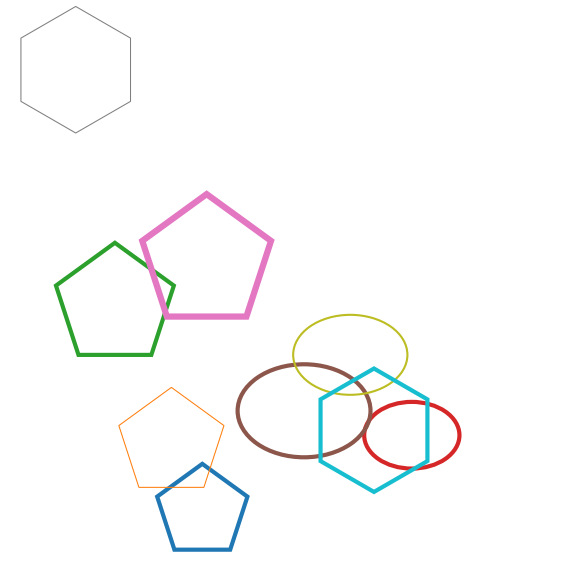[{"shape": "pentagon", "thickness": 2, "radius": 0.41, "center": [0.35, 0.114]}, {"shape": "pentagon", "thickness": 0.5, "radius": 0.48, "center": [0.297, 0.233]}, {"shape": "pentagon", "thickness": 2, "radius": 0.54, "center": [0.199, 0.471]}, {"shape": "oval", "thickness": 2, "radius": 0.41, "center": [0.713, 0.245]}, {"shape": "oval", "thickness": 2, "radius": 0.58, "center": [0.527, 0.288]}, {"shape": "pentagon", "thickness": 3, "radius": 0.59, "center": [0.358, 0.546]}, {"shape": "hexagon", "thickness": 0.5, "radius": 0.55, "center": [0.131, 0.878]}, {"shape": "oval", "thickness": 1, "radius": 0.49, "center": [0.607, 0.385]}, {"shape": "hexagon", "thickness": 2, "radius": 0.53, "center": [0.648, 0.254]}]